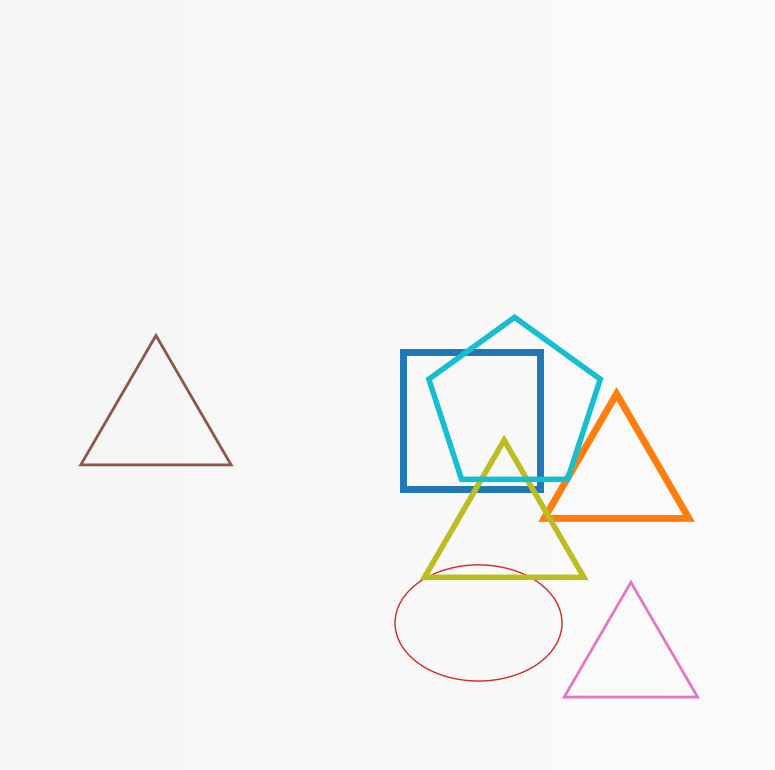[{"shape": "square", "thickness": 2.5, "radius": 0.44, "center": [0.608, 0.454]}, {"shape": "triangle", "thickness": 2.5, "radius": 0.54, "center": [0.796, 0.381]}, {"shape": "oval", "thickness": 0.5, "radius": 0.54, "center": [0.617, 0.191]}, {"shape": "triangle", "thickness": 1, "radius": 0.56, "center": [0.201, 0.452]}, {"shape": "triangle", "thickness": 1, "radius": 0.5, "center": [0.814, 0.144]}, {"shape": "triangle", "thickness": 2, "radius": 0.59, "center": [0.651, 0.31]}, {"shape": "pentagon", "thickness": 2, "radius": 0.58, "center": [0.664, 0.472]}]